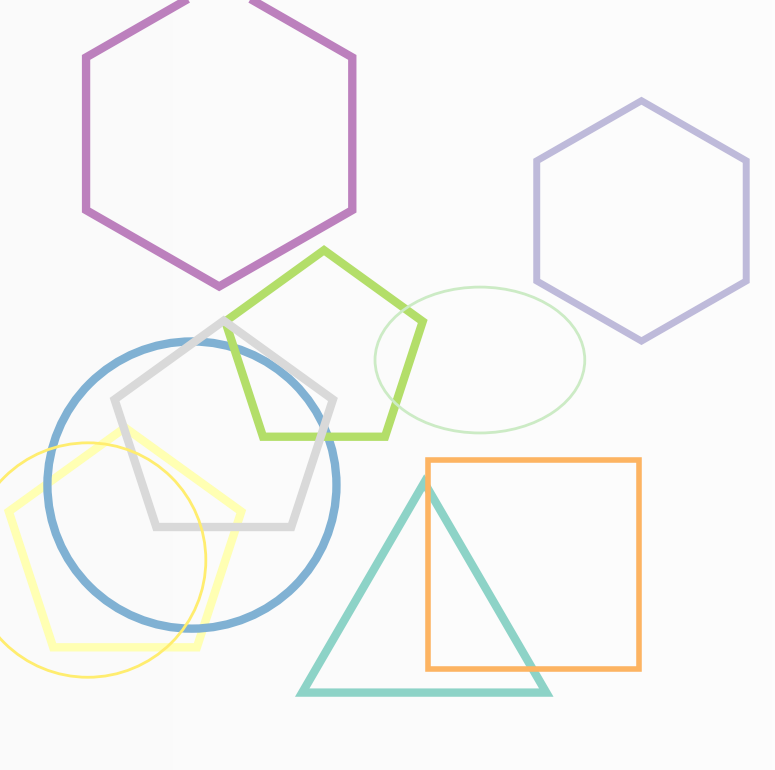[{"shape": "triangle", "thickness": 3, "radius": 0.91, "center": [0.547, 0.191]}, {"shape": "pentagon", "thickness": 3, "radius": 0.79, "center": [0.161, 0.287]}, {"shape": "hexagon", "thickness": 2.5, "radius": 0.78, "center": [0.828, 0.713]}, {"shape": "circle", "thickness": 3, "radius": 0.93, "center": [0.248, 0.37]}, {"shape": "square", "thickness": 2, "radius": 0.68, "center": [0.689, 0.267]}, {"shape": "pentagon", "thickness": 3, "radius": 0.67, "center": [0.418, 0.541]}, {"shape": "pentagon", "thickness": 3, "radius": 0.74, "center": [0.289, 0.435]}, {"shape": "hexagon", "thickness": 3, "radius": 0.99, "center": [0.283, 0.826]}, {"shape": "oval", "thickness": 1, "radius": 0.68, "center": [0.619, 0.532]}, {"shape": "circle", "thickness": 1, "radius": 0.76, "center": [0.113, 0.273]}]